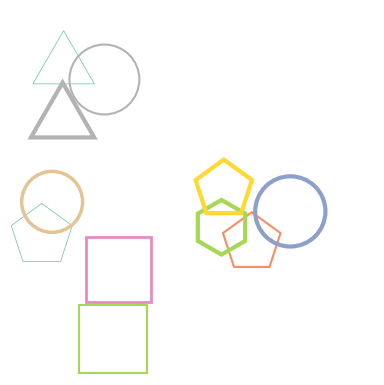[{"shape": "triangle", "thickness": 0.5, "radius": 0.46, "center": [0.165, 0.828]}, {"shape": "pentagon", "thickness": 0.5, "radius": 0.42, "center": [0.108, 0.388]}, {"shape": "pentagon", "thickness": 1.5, "radius": 0.39, "center": [0.654, 0.37]}, {"shape": "circle", "thickness": 3, "radius": 0.46, "center": [0.754, 0.451]}, {"shape": "square", "thickness": 2, "radius": 0.42, "center": [0.307, 0.301]}, {"shape": "hexagon", "thickness": 3, "radius": 0.35, "center": [0.575, 0.41]}, {"shape": "square", "thickness": 1.5, "radius": 0.44, "center": [0.293, 0.119]}, {"shape": "pentagon", "thickness": 3, "radius": 0.38, "center": [0.581, 0.509]}, {"shape": "circle", "thickness": 2.5, "radius": 0.4, "center": [0.135, 0.476]}, {"shape": "circle", "thickness": 1.5, "radius": 0.45, "center": [0.271, 0.794]}, {"shape": "triangle", "thickness": 3, "radius": 0.47, "center": [0.163, 0.691]}]